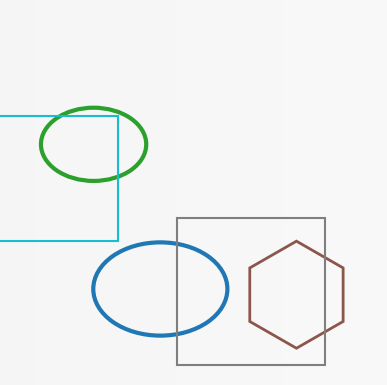[{"shape": "oval", "thickness": 3, "radius": 0.87, "center": [0.414, 0.249]}, {"shape": "oval", "thickness": 3, "radius": 0.68, "center": [0.242, 0.625]}, {"shape": "hexagon", "thickness": 2, "radius": 0.7, "center": [0.765, 0.235]}, {"shape": "square", "thickness": 1.5, "radius": 0.95, "center": [0.648, 0.244]}, {"shape": "square", "thickness": 1.5, "radius": 0.81, "center": [0.143, 0.536]}]